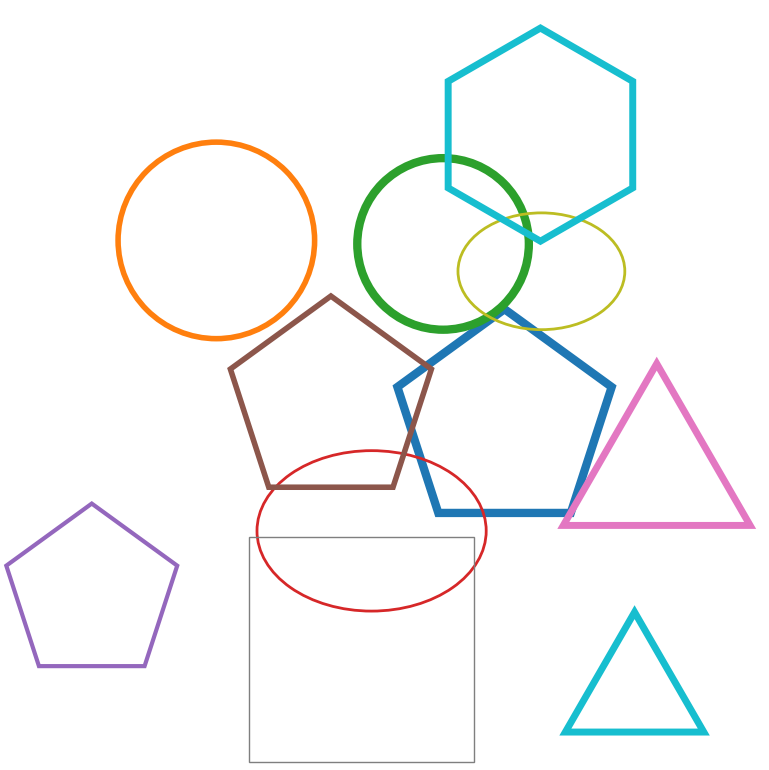[{"shape": "pentagon", "thickness": 3, "radius": 0.73, "center": [0.655, 0.452]}, {"shape": "circle", "thickness": 2, "radius": 0.64, "center": [0.281, 0.688]}, {"shape": "circle", "thickness": 3, "radius": 0.56, "center": [0.575, 0.683]}, {"shape": "oval", "thickness": 1, "radius": 0.74, "center": [0.483, 0.311]}, {"shape": "pentagon", "thickness": 1.5, "radius": 0.58, "center": [0.119, 0.229]}, {"shape": "pentagon", "thickness": 2, "radius": 0.69, "center": [0.43, 0.478]}, {"shape": "triangle", "thickness": 2.5, "radius": 0.7, "center": [0.853, 0.388]}, {"shape": "square", "thickness": 0.5, "radius": 0.73, "center": [0.47, 0.157]}, {"shape": "oval", "thickness": 1, "radius": 0.54, "center": [0.703, 0.648]}, {"shape": "hexagon", "thickness": 2.5, "radius": 0.69, "center": [0.702, 0.825]}, {"shape": "triangle", "thickness": 2.5, "radius": 0.52, "center": [0.824, 0.101]}]